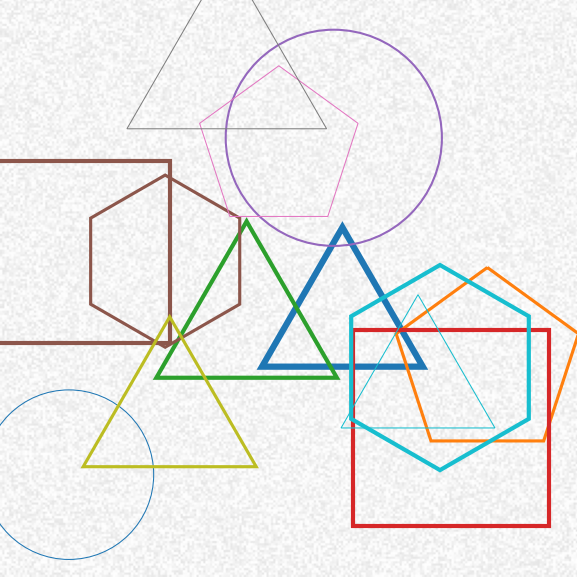[{"shape": "circle", "thickness": 0.5, "radius": 0.73, "center": [0.119, 0.177]}, {"shape": "triangle", "thickness": 3, "radius": 0.8, "center": [0.593, 0.445]}, {"shape": "pentagon", "thickness": 1.5, "radius": 0.83, "center": [0.844, 0.37]}, {"shape": "triangle", "thickness": 2, "radius": 0.9, "center": [0.427, 0.435]}, {"shape": "square", "thickness": 2, "radius": 0.85, "center": [0.781, 0.258]}, {"shape": "circle", "thickness": 1, "radius": 0.94, "center": [0.578, 0.761]}, {"shape": "square", "thickness": 2, "radius": 0.79, "center": [0.137, 0.563]}, {"shape": "hexagon", "thickness": 1.5, "radius": 0.75, "center": [0.286, 0.547]}, {"shape": "pentagon", "thickness": 0.5, "radius": 0.72, "center": [0.483, 0.741]}, {"shape": "triangle", "thickness": 0.5, "radius": 1.0, "center": [0.393, 0.876]}, {"shape": "triangle", "thickness": 1.5, "radius": 0.86, "center": [0.294, 0.277]}, {"shape": "triangle", "thickness": 0.5, "radius": 0.77, "center": [0.724, 0.335]}, {"shape": "hexagon", "thickness": 2, "radius": 0.89, "center": [0.762, 0.363]}]